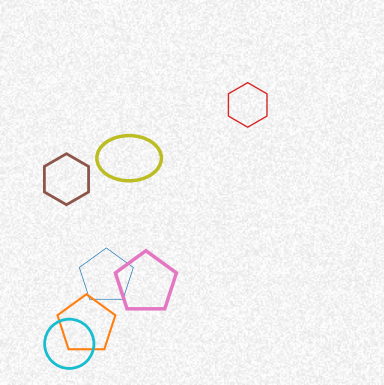[{"shape": "pentagon", "thickness": 0.5, "radius": 0.37, "center": [0.276, 0.282]}, {"shape": "pentagon", "thickness": 1.5, "radius": 0.39, "center": [0.224, 0.157]}, {"shape": "hexagon", "thickness": 1, "radius": 0.29, "center": [0.643, 0.727]}, {"shape": "hexagon", "thickness": 2, "radius": 0.33, "center": [0.173, 0.534]}, {"shape": "pentagon", "thickness": 2.5, "radius": 0.42, "center": [0.379, 0.265]}, {"shape": "oval", "thickness": 2.5, "radius": 0.42, "center": [0.335, 0.589]}, {"shape": "circle", "thickness": 2, "radius": 0.32, "center": [0.18, 0.107]}]